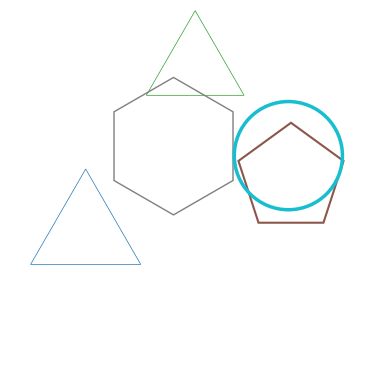[{"shape": "triangle", "thickness": 0.5, "radius": 0.83, "center": [0.223, 0.396]}, {"shape": "triangle", "thickness": 0.5, "radius": 0.73, "center": [0.507, 0.826]}, {"shape": "pentagon", "thickness": 1.5, "radius": 0.72, "center": [0.756, 0.538]}, {"shape": "hexagon", "thickness": 1, "radius": 0.89, "center": [0.451, 0.62]}, {"shape": "circle", "thickness": 2.5, "radius": 0.7, "center": [0.749, 0.596]}]